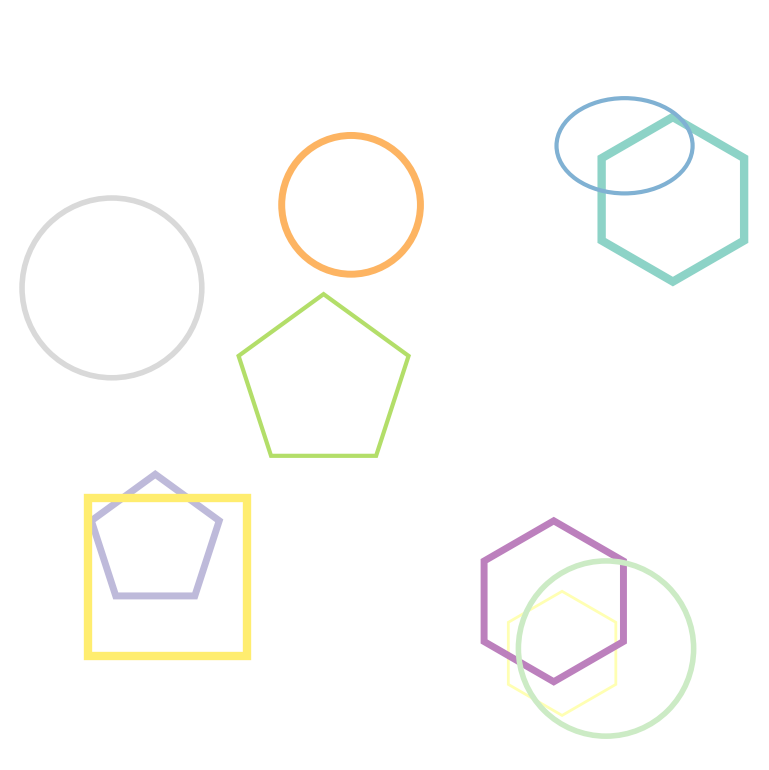[{"shape": "hexagon", "thickness": 3, "radius": 0.53, "center": [0.874, 0.741]}, {"shape": "hexagon", "thickness": 1, "radius": 0.4, "center": [0.73, 0.151]}, {"shape": "pentagon", "thickness": 2.5, "radius": 0.44, "center": [0.202, 0.297]}, {"shape": "oval", "thickness": 1.5, "radius": 0.44, "center": [0.811, 0.811]}, {"shape": "circle", "thickness": 2.5, "radius": 0.45, "center": [0.456, 0.734]}, {"shape": "pentagon", "thickness": 1.5, "radius": 0.58, "center": [0.42, 0.502]}, {"shape": "circle", "thickness": 2, "radius": 0.58, "center": [0.145, 0.626]}, {"shape": "hexagon", "thickness": 2.5, "radius": 0.52, "center": [0.719, 0.219]}, {"shape": "circle", "thickness": 2, "radius": 0.57, "center": [0.787, 0.158]}, {"shape": "square", "thickness": 3, "radius": 0.52, "center": [0.218, 0.251]}]